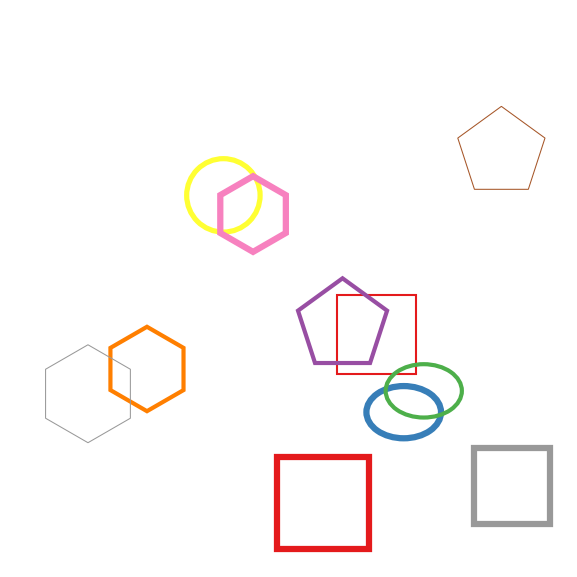[{"shape": "square", "thickness": 3, "radius": 0.4, "center": [0.559, 0.128]}, {"shape": "square", "thickness": 1, "radius": 0.34, "center": [0.653, 0.419]}, {"shape": "oval", "thickness": 3, "radius": 0.32, "center": [0.699, 0.285]}, {"shape": "oval", "thickness": 2, "radius": 0.33, "center": [0.734, 0.322]}, {"shape": "pentagon", "thickness": 2, "radius": 0.41, "center": [0.593, 0.436]}, {"shape": "hexagon", "thickness": 2, "radius": 0.37, "center": [0.255, 0.36]}, {"shape": "circle", "thickness": 2.5, "radius": 0.32, "center": [0.387, 0.661]}, {"shape": "pentagon", "thickness": 0.5, "radius": 0.4, "center": [0.868, 0.736]}, {"shape": "hexagon", "thickness": 3, "radius": 0.33, "center": [0.438, 0.629]}, {"shape": "hexagon", "thickness": 0.5, "radius": 0.42, "center": [0.152, 0.317]}, {"shape": "square", "thickness": 3, "radius": 0.33, "center": [0.887, 0.158]}]